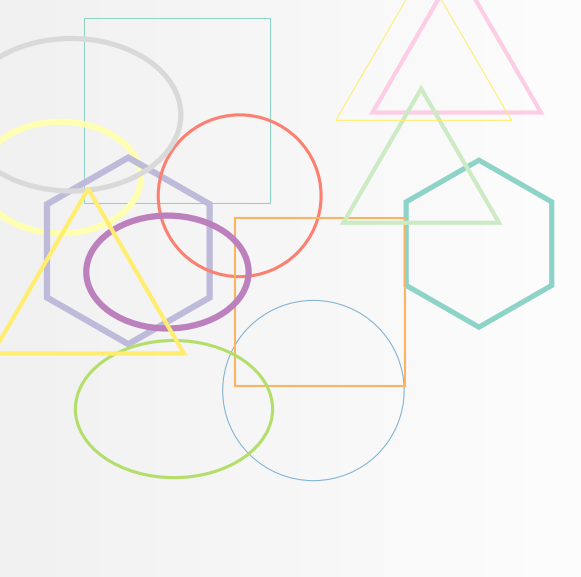[{"shape": "hexagon", "thickness": 2.5, "radius": 0.72, "center": [0.824, 0.577]}, {"shape": "square", "thickness": 0.5, "radius": 0.8, "center": [0.305, 0.808]}, {"shape": "oval", "thickness": 3, "radius": 0.69, "center": [0.104, 0.692]}, {"shape": "hexagon", "thickness": 3, "radius": 0.81, "center": [0.221, 0.565]}, {"shape": "circle", "thickness": 1.5, "radius": 0.7, "center": [0.412, 0.66]}, {"shape": "circle", "thickness": 0.5, "radius": 0.78, "center": [0.539, 0.323]}, {"shape": "square", "thickness": 1, "radius": 0.73, "center": [0.551, 0.476]}, {"shape": "oval", "thickness": 1.5, "radius": 0.85, "center": [0.299, 0.291]}, {"shape": "triangle", "thickness": 2, "radius": 0.84, "center": [0.786, 0.888]}, {"shape": "oval", "thickness": 2.5, "radius": 0.94, "center": [0.122, 0.8]}, {"shape": "oval", "thickness": 3, "radius": 0.7, "center": [0.288, 0.528]}, {"shape": "triangle", "thickness": 2, "radius": 0.77, "center": [0.725, 0.691]}, {"shape": "triangle", "thickness": 2, "radius": 0.95, "center": [0.152, 0.482]}, {"shape": "triangle", "thickness": 0.5, "radius": 0.87, "center": [0.729, 0.878]}]